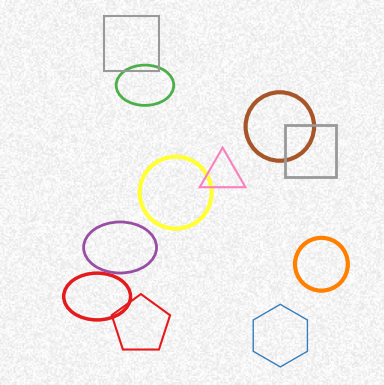[{"shape": "oval", "thickness": 2.5, "radius": 0.43, "center": [0.252, 0.23]}, {"shape": "pentagon", "thickness": 1.5, "radius": 0.4, "center": [0.366, 0.157]}, {"shape": "hexagon", "thickness": 1, "radius": 0.41, "center": [0.728, 0.128]}, {"shape": "oval", "thickness": 2, "radius": 0.37, "center": [0.376, 0.779]}, {"shape": "oval", "thickness": 2, "radius": 0.47, "center": [0.312, 0.357]}, {"shape": "circle", "thickness": 3, "radius": 0.34, "center": [0.835, 0.314]}, {"shape": "circle", "thickness": 3, "radius": 0.47, "center": [0.456, 0.5]}, {"shape": "circle", "thickness": 3, "radius": 0.44, "center": [0.727, 0.671]}, {"shape": "triangle", "thickness": 1.5, "radius": 0.34, "center": [0.578, 0.548]}, {"shape": "square", "thickness": 2, "radius": 0.34, "center": [0.806, 0.608]}, {"shape": "square", "thickness": 1.5, "radius": 0.36, "center": [0.341, 0.888]}]